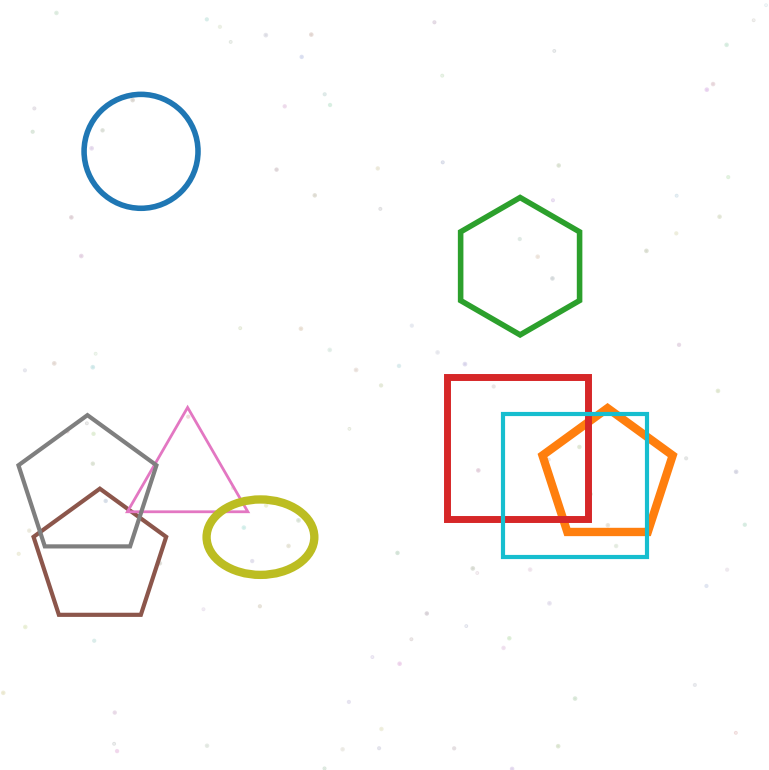[{"shape": "circle", "thickness": 2, "radius": 0.37, "center": [0.183, 0.803]}, {"shape": "pentagon", "thickness": 3, "radius": 0.44, "center": [0.789, 0.381]}, {"shape": "hexagon", "thickness": 2, "radius": 0.45, "center": [0.675, 0.654]}, {"shape": "square", "thickness": 2.5, "radius": 0.46, "center": [0.672, 0.418]}, {"shape": "pentagon", "thickness": 1.5, "radius": 0.45, "center": [0.13, 0.275]}, {"shape": "triangle", "thickness": 1, "radius": 0.45, "center": [0.244, 0.381]}, {"shape": "pentagon", "thickness": 1.5, "radius": 0.47, "center": [0.114, 0.367]}, {"shape": "oval", "thickness": 3, "radius": 0.35, "center": [0.338, 0.302]}, {"shape": "square", "thickness": 1.5, "radius": 0.46, "center": [0.747, 0.369]}]